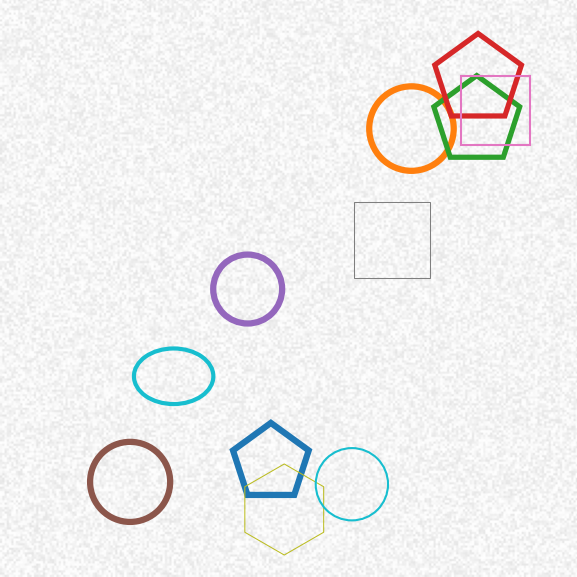[{"shape": "pentagon", "thickness": 3, "radius": 0.34, "center": [0.469, 0.198]}, {"shape": "circle", "thickness": 3, "radius": 0.37, "center": [0.713, 0.776]}, {"shape": "pentagon", "thickness": 2.5, "radius": 0.39, "center": [0.826, 0.79]}, {"shape": "pentagon", "thickness": 2.5, "radius": 0.39, "center": [0.828, 0.862]}, {"shape": "circle", "thickness": 3, "radius": 0.3, "center": [0.429, 0.499]}, {"shape": "circle", "thickness": 3, "radius": 0.35, "center": [0.225, 0.165]}, {"shape": "square", "thickness": 1, "radius": 0.3, "center": [0.858, 0.808]}, {"shape": "square", "thickness": 0.5, "radius": 0.33, "center": [0.679, 0.584]}, {"shape": "hexagon", "thickness": 0.5, "radius": 0.39, "center": [0.492, 0.117]}, {"shape": "oval", "thickness": 2, "radius": 0.34, "center": [0.301, 0.348]}, {"shape": "circle", "thickness": 1, "radius": 0.31, "center": [0.609, 0.161]}]